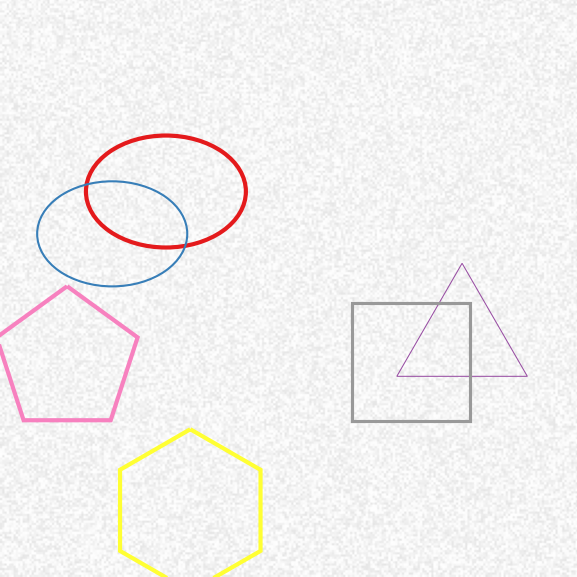[{"shape": "oval", "thickness": 2, "radius": 0.69, "center": [0.287, 0.667]}, {"shape": "oval", "thickness": 1, "radius": 0.65, "center": [0.194, 0.594]}, {"shape": "triangle", "thickness": 0.5, "radius": 0.65, "center": [0.8, 0.413]}, {"shape": "hexagon", "thickness": 2, "radius": 0.7, "center": [0.329, 0.115]}, {"shape": "pentagon", "thickness": 2, "radius": 0.64, "center": [0.116, 0.375]}, {"shape": "square", "thickness": 1.5, "radius": 0.51, "center": [0.712, 0.373]}]